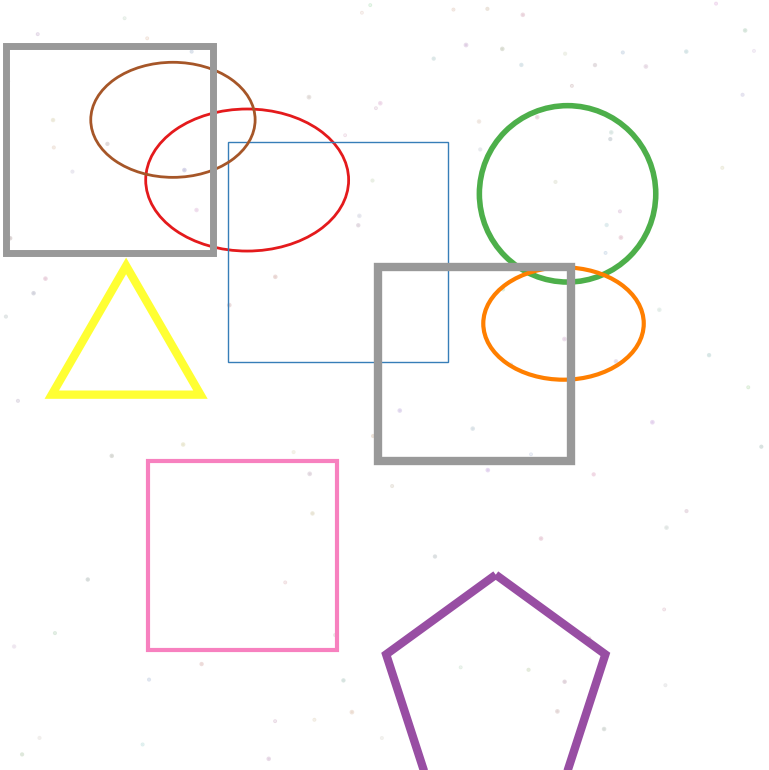[{"shape": "oval", "thickness": 1, "radius": 0.66, "center": [0.321, 0.766]}, {"shape": "square", "thickness": 0.5, "radius": 0.72, "center": [0.439, 0.673]}, {"shape": "circle", "thickness": 2, "radius": 0.57, "center": [0.737, 0.748]}, {"shape": "pentagon", "thickness": 3, "radius": 0.75, "center": [0.644, 0.104]}, {"shape": "oval", "thickness": 1.5, "radius": 0.52, "center": [0.732, 0.58]}, {"shape": "triangle", "thickness": 3, "radius": 0.56, "center": [0.164, 0.543]}, {"shape": "oval", "thickness": 1, "radius": 0.53, "center": [0.225, 0.844]}, {"shape": "square", "thickness": 1.5, "radius": 0.61, "center": [0.315, 0.279]}, {"shape": "square", "thickness": 2.5, "radius": 0.67, "center": [0.143, 0.806]}, {"shape": "square", "thickness": 3, "radius": 0.63, "center": [0.616, 0.527]}]